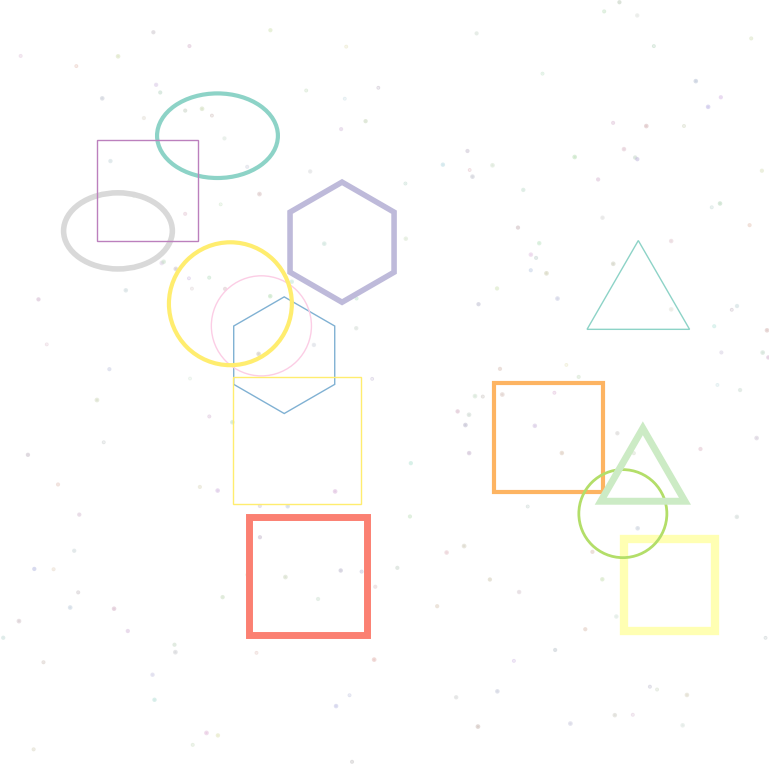[{"shape": "oval", "thickness": 1.5, "radius": 0.39, "center": [0.282, 0.824]}, {"shape": "triangle", "thickness": 0.5, "radius": 0.38, "center": [0.829, 0.611]}, {"shape": "square", "thickness": 3, "radius": 0.3, "center": [0.869, 0.24]}, {"shape": "hexagon", "thickness": 2, "radius": 0.39, "center": [0.444, 0.685]}, {"shape": "square", "thickness": 2.5, "radius": 0.38, "center": [0.4, 0.252]}, {"shape": "hexagon", "thickness": 0.5, "radius": 0.38, "center": [0.369, 0.539]}, {"shape": "square", "thickness": 1.5, "radius": 0.35, "center": [0.713, 0.432]}, {"shape": "circle", "thickness": 1, "radius": 0.29, "center": [0.809, 0.333]}, {"shape": "circle", "thickness": 0.5, "radius": 0.33, "center": [0.339, 0.577]}, {"shape": "oval", "thickness": 2, "radius": 0.35, "center": [0.153, 0.7]}, {"shape": "square", "thickness": 0.5, "radius": 0.33, "center": [0.191, 0.753]}, {"shape": "triangle", "thickness": 2.5, "radius": 0.32, "center": [0.835, 0.381]}, {"shape": "circle", "thickness": 1.5, "radius": 0.4, "center": [0.299, 0.606]}, {"shape": "square", "thickness": 0.5, "radius": 0.41, "center": [0.386, 0.428]}]